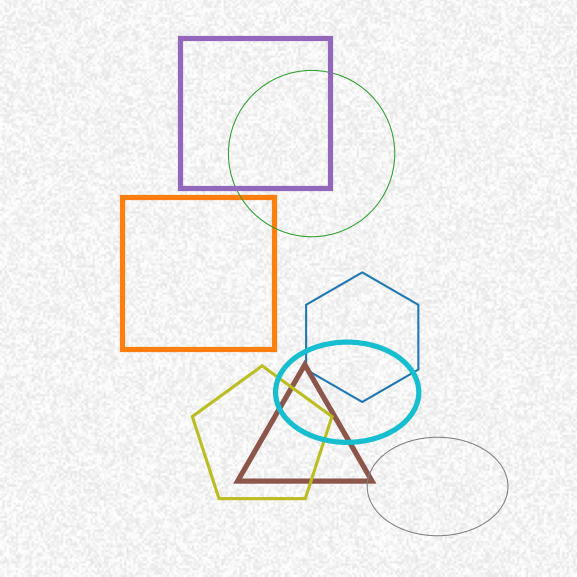[{"shape": "hexagon", "thickness": 1, "radius": 0.56, "center": [0.627, 0.415]}, {"shape": "square", "thickness": 2.5, "radius": 0.66, "center": [0.343, 0.527]}, {"shape": "circle", "thickness": 0.5, "radius": 0.72, "center": [0.54, 0.733]}, {"shape": "square", "thickness": 2.5, "radius": 0.65, "center": [0.441, 0.803]}, {"shape": "triangle", "thickness": 2.5, "radius": 0.67, "center": [0.528, 0.233]}, {"shape": "oval", "thickness": 0.5, "radius": 0.61, "center": [0.758, 0.157]}, {"shape": "pentagon", "thickness": 1.5, "radius": 0.64, "center": [0.454, 0.239]}, {"shape": "oval", "thickness": 2.5, "radius": 0.62, "center": [0.601, 0.32]}]